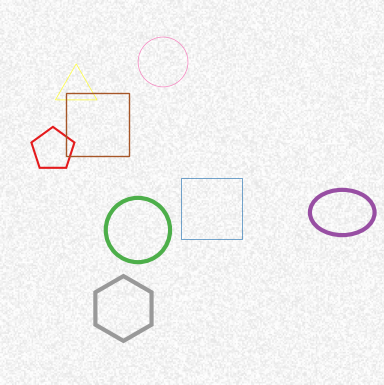[{"shape": "pentagon", "thickness": 1.5, "radius": 0.29, "center": [0.137, 0.612]}, {"shape": "square", "thickness": 0.5, "radius": 0.4, "center": [0.549, 0.458]}, {"shape": "circle", "thickness": 3, "radius": 0.42, "center": [0.358, 0.403]}, {"shape": "oval", "thickness": 3, "radius": 0.42, "center": [0.889, 0.448]}, {"shape": "triangle", "thickness": 0.5, "radius": 0.31, "center": [0.198, 0.772]}, {"shape": "square", "thickness": 1, "radius": 0.4, "center": [0.253, 0.677]}, {"shape": "circle", "thickness": 0.5, "radius": 0.32, "center": [0.424, 0.839]}, {"shape": "hexagon", "thickness": 3, "radius": 0.42, "center": [0.321, 0.199]}]